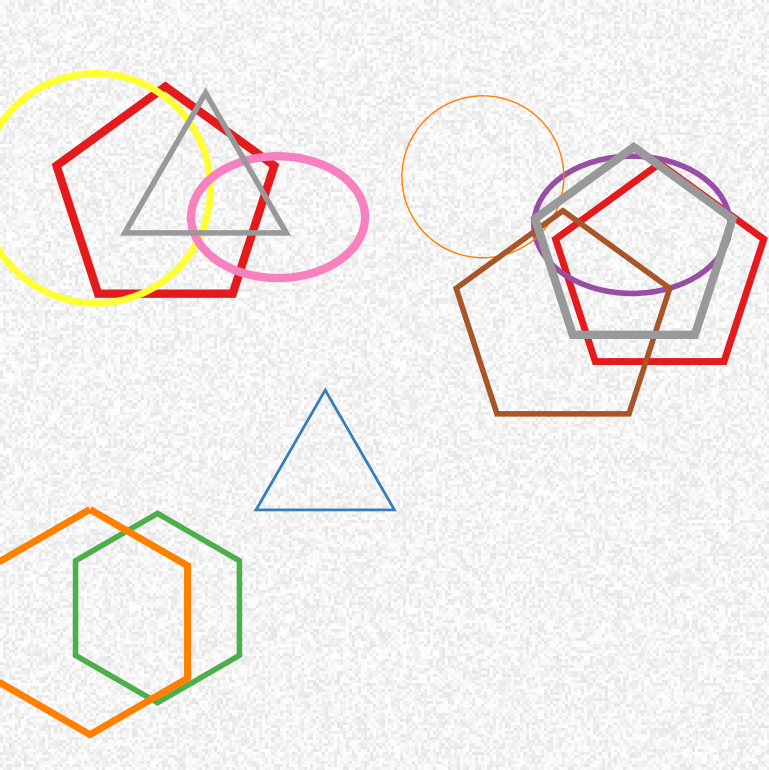[{"shape": "pentagon", "thickness": 2.5, "radius": 0.71, "center": [0.857, 0.645]}, {"shape": "pentagon", "thickness": 3, "radius": 0.74, "center": [0.215, 0.739]}, {"shape": "triangle", "thickness": 1, "radius": 0.52, "center": [0.422, 0.39]}, {"shape": "hexagon", "thickness": 2, "radius": 0.61, "center": [0.205, 0.21]}, {"shape": "oval", "thickness": 2, "radius": 0.64, "center": [0.821, 0.708]}, {"shape": "circle", "thickness": 0.5, "radius": 0.53, "center": [0.627, 0.77]}, {"shape": "hexagon", "thickness": 2.5, "radius": 0.73, "center": [0.117, 0.192]}, {"shape": "circle", "thickness": 2.5, "radius": 0.75, "center": [0.124, 0.755]}, {"shape": "pentagon", "thickness": 2, "radius": 0.73, "center": [0.731, 0.581]}, {"shape": "oval", "thickness": 3, "radius": 0.57, "center": [0.361, 0.718]}, {"shape": "pentagon", "thickness": 3, "radius": 0.67, "center": [0.823, 0.674]}, {"shape": "triangle", "thickness": 2, "radius": 0.61, "center": [0.267, 0.758]}]